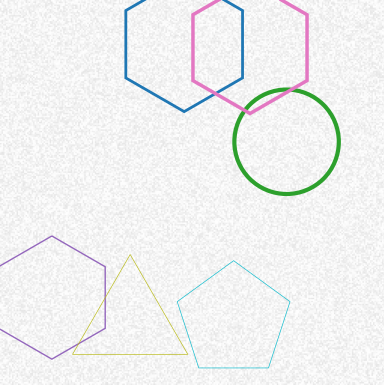[{"shape": "hexagon", "thickness": 2, "radius": 0.88, "center": [0.478, 0.885]}, {"shape": "circle", "thickness": 3, "radius": 0.68, "center": [0.744, 0.632]}, {"shape": "hexagon", "thickness": 1, "radius": 0.8, "center": [0.135, 0.227]}, {"shape": "hexagon", "thickness": 2.5, "radius": 0.86, "center": [0.649, 0.876]}, {"shape": "triangle", "thickness": 0.5, "radius": 0.86, "center": [0.338, 0.166]}, {"shape": "pentagon", "thickness": 0.5, "radius": 0.77, "center": [0.607, 0.169]}]